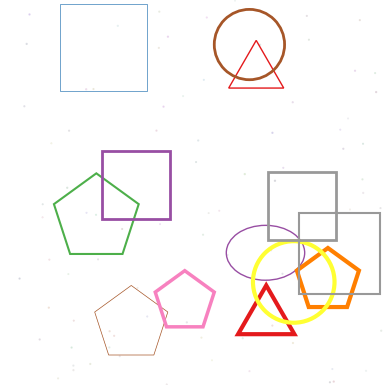[{"shape": "triangle", "thickness": 1, "radius": 0.41, "center": [0.665, 0.813]}, {"shape": "triangle", "thickness": 3, "radius": 0.42, "center": [0.692, 0.174]}, {"shape": "square", "thickness": 0.5, "radius": 0.56, "center": [0.269, 0.877]}, {"shape": "pentagon", "thickness": 1.5, "radius": 0.58, "center": [0.25, 0.434]}, {"shape": "square", "thickness": 2, "radius": 0.44, "center": [0.353, 0.52]}, {"shape": "oval", "thickness": 1, "radius": 0.51, "center": [0.69, 0.343]}, {"shape": "pentagon", "thickness": 3, "radius": 0.42, "center": [0.852, 0.271]}, {"shape": "circle", "thickness": 3, "radius": 0.53, "center": [0.763, 0.268]}, {"shape": "circle", "thickness": 2, "radius": 0.46, "center": [0.648, 0.884]}, {"shape": "pentagon", "thickness": 0.5, "radius": 0.5, "center": [0.341, 0.159]}, {"shape": "pentagon", "thickness": 2.5, "radius": 0.4, "center": [0.48, 0.216]}, {"shape": "square", "thickness": 1.5, "radius": 0.53, "center": [0.883, 0.341]}, {"shape": "square", "thickness": 2, "radius": 0.44, "center": [0.785, 0.466]}]